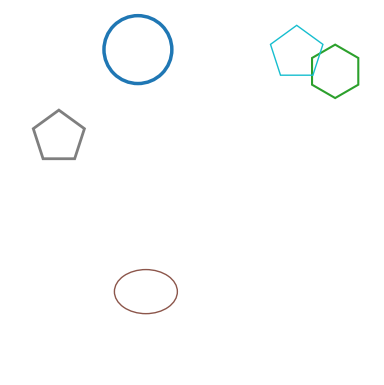[{"shape": "circle", "thickness": 2.5, "radius": 0.44, "center": [0.358, 0.871]}, {"shape": "hexagon", "thickness": 1.5, "radius": 0.35, "center": [0.871, 0.815]}, {"shape": "oval", "thickness": 1, "radius": 0.41, "center": [0.379, 0.243]}, {"shape": "pentagon", "thickness": 2, "radius": 0.35, "center": [0.153, 0.644]}, {"shape": "pentagon", "thickness": 1, "radius": 0.36, "center": [0.771, 0.863]}]